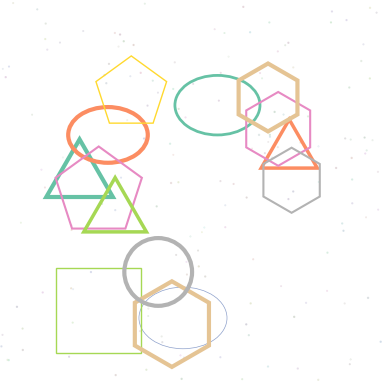[{"shape": "oval", "thickness": 2, "radius": 0.55, "center": [0.565, 0.727]}, {"shape": "triangle", "thickness": 3, "radius": 0.5, "center": [0.207, 0.538]}, {"shape": "triangle", "thickness": 2.5, "radius": 0.42, "center": [0.751, 0.606]}, {"shape": "oval", "thickness": 3, "radius": 0.52, "center": [0.28, 0.65]}, {"shape": "oval", "thickness": 0.5, "radius": 0.57, "center": [0.475, 0.174]}, {"shape": "hexagon", "thickness": 1.5, "radius": 0.48, "center": [0.723, 0.665]}, {"shape": "pentagon", "thickness": 1.5, "radius": 0.59, "center": [0.256, 0.502]}, {"shape": "square", "thickness": 1, "radius": 0.55, "center": [0.255, 0.193]}, {"shape": "triangle", "thickness": 2.5, "radius": 0.47, "center": [0.299, 0.445]}, {"shape": "pentagon", "thickness": 1, "radius": 0.48, "center": [0.341, 0.758]}, {"shape": "hexagon", "thickness": 3, "radius": 0.56, "center": [0.446, 0.158]}, {"shape": "hexagon", "thickness": 3, "radius": 0.44, "center": [0.696, 0.747]}, {"shape": "hexagon", "thickness": 1.5, "radius": 0.42, "center": [0.757, 0.532]}, {"shape": "circle", "thickness": 3, "radius": 0.44, "center": [0.411, 0.294]}]